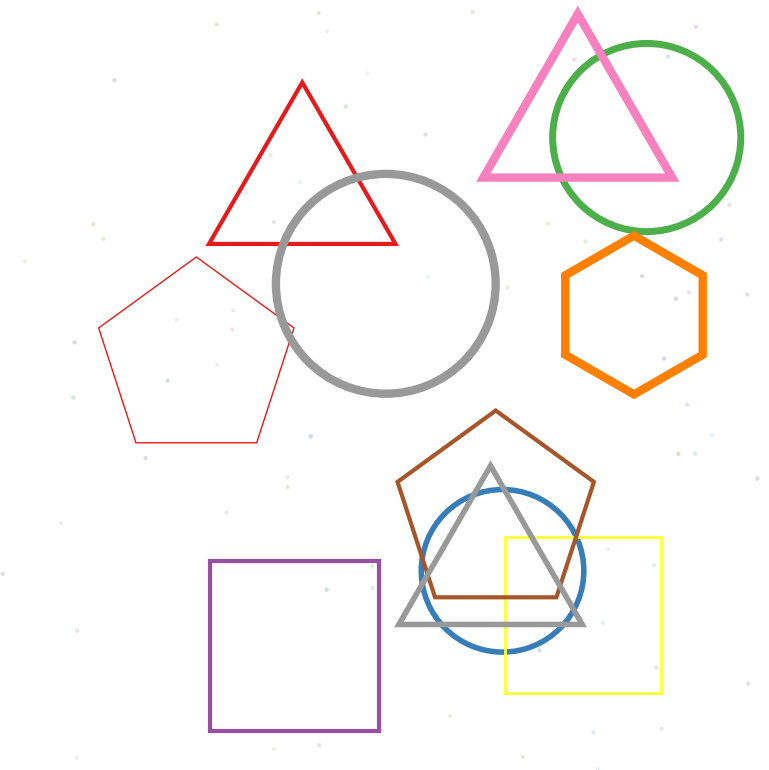[{"shape": "pentagon", "thickness": 0.5, "radius": 0.67, "center": [0.255, 0.533]}, {"shape": "triangle", "thickness": 1.5, "radius": 0.7, "center": [0.393, 0.753]}, {"shape": "circle", "thickness": 2, "radius": 0.53, "center": [0.653, 0.259]}, {"shape": "circle", "thickness": 2.5, "radius": 0.61, "center": [0.84, 0.821]}, {"shape": "square", "thickness": 1.5, "radius": 0.55, "center": [0.383, 0.161]}, {"shape": "hexagon", "thickness": 3, "radius": 0.52, "center": [0.823, 0.591]}, {"shape": "square", "thickness": 1, "radius": 0.51, "center": [0.757, 0.201]}, {"shape": "pentagon", "thickness": 1.5, "radius": 0.67, "center": [0.644, 0.333]}, {"shape": "triangle", "thickness": 3, "radius": 0.71, "center": [0.75, 0.84]}, {"shape": "triangle", "thickness": 2, "radius": 0.69, "center": [0.637, 0.258]}, {"shape": "circle", "thickness": 3, "radius": 0.71, "center": [0.501, 0.631]}]